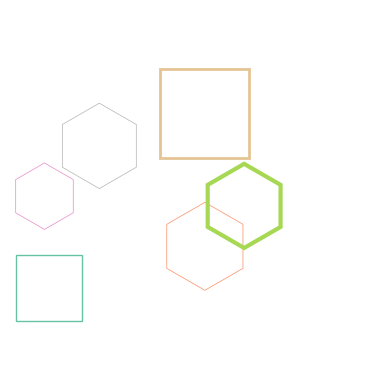[{"shape": "square", "thickness": 1, "radius": 0.43, "center": [0.128, 0.253]}, {"shape": "hexagon", "thickness": 0.5, "radius": 0.57, "center": [0.532, 0.36]}, {"shape": "hexagon", "thickness": 0.5, "radius": 0.43, "center": [0.116, 0.49]}, {"shape": "hexagon", "thickness": 3, "radius": 0.55, "center": [0.634, 0.465]}, {"shape": "square", "thickness": 2, "radius": 0.57, "center": [0.531, 0.705]}, {"shape": "hexagon", "thickness": 0.5, "radius": 0.55, "center": [0.258, 0.621]}]